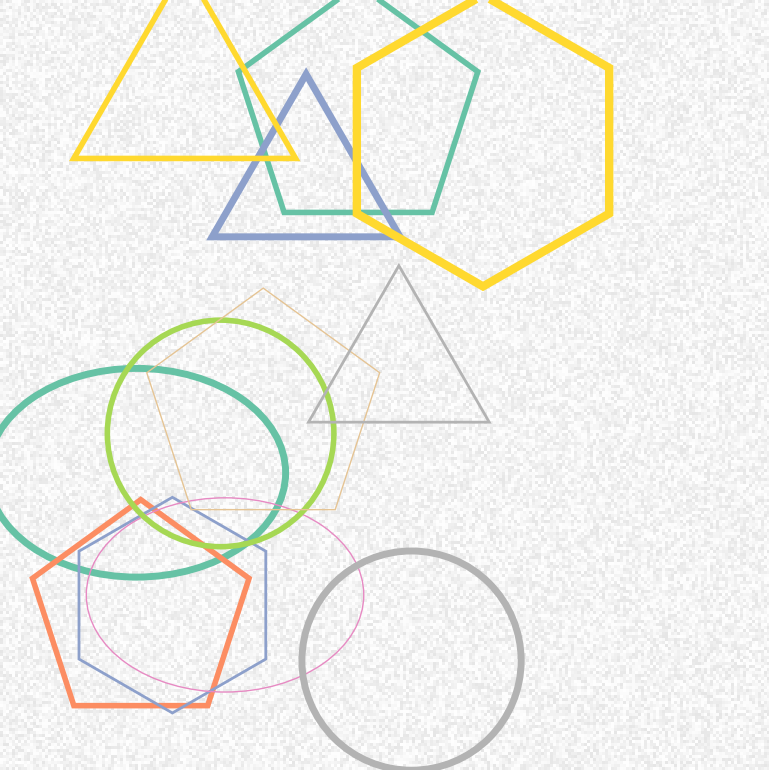[{"shape": "oval", "thickness": 2.5, "radius": 0.97, "center": [0.177, 0.386]}, {"shape": "pentagon", "thickness": 2, "radius": 0.82, "center": [0.465, 0.856]}, {"shape": "pentagon", "thickness": 2, "radius": 0.74, "center": [0.183, 0.203]}, {"shape": "triangle", "thickness": 2.5, "radius": 0.7, "center": [0.398, 0.763]}, {"shape": "hexagon", "thickness": 1, "radius": 0.7, "center": [0.224, 0.214]}, {"shape": "oval", "thickness": 0.5, "radius": 0.9, "center": [0.292, 0.227]}, {"shape": "circle", "thickness": 2, "radius": 0.74, "center": [0.287, 0.437]}, {"shape": "triangle", "thickness": 2, "radius": 0.83, "center": [0.24, 0.877]}, {"shape": "hexagon", "thickness": 3, "radius": 0.95, "center": [0.627, 0.817]}, {"shape": "pentagon", "thickness": 0.5, "radius": 0.8, "center": [0.342, 0.467]}, {"shape": "triangle", "thickness": 1, "radius": 0.68, "center": [0.518, 0.519]}, {"shape": "circle", "thickness": 2.5, "radius": 0.71, "center": [0.534, 0.142]}]